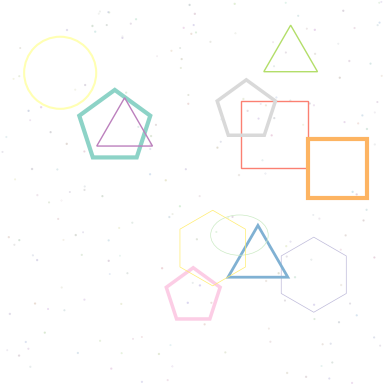[{"shape": "pentagon", "thickness": 3, "radius": 0.48, "center": [0.298, 0.67]}, {"shape": "circle", "thickness": 1.5, "radius": 0.47, "center": [0.156, 0.811]}, {"shape": "hexagon", "thickness": 0.5, "radius": 0.49, "center": [0.815, 0.286]}, {"shape": "square", "thickness": 1, "radius": 0.44, "center": [0.713, 0.65]}, {"shape": "triangle", "thickness": 2, "radius": 0.45, "center": [0.67, 0.325]}, {"shape": "square", "thickness": 3, "radius": 0.39, "center": [0.877, 0.562]}, {"shape": "triangle", "thickness": 1, "radius": 0.4, "center": [0.755, 0.854]}, {"shape": "pentagon", "thickness": 2.5, "radius": 0.37, "center": [0.502, 0.231]}, {"shape": "pentagon", "thickness": 2.5, "radius": 0.4, "center": [0.64, 0.713]}, {"shape": "triangle", "thickness": 1, "radius": 0.42, "center": [0.324, 0.662]}, {"shape": "oval", "thickness": 0.5, "radius": 0.37, "center": [0.622, 0.389]}, {"shape": "hexagon", "thickness": 0.5, "radius": 0.49, "center": [0.552, 0.356]}]